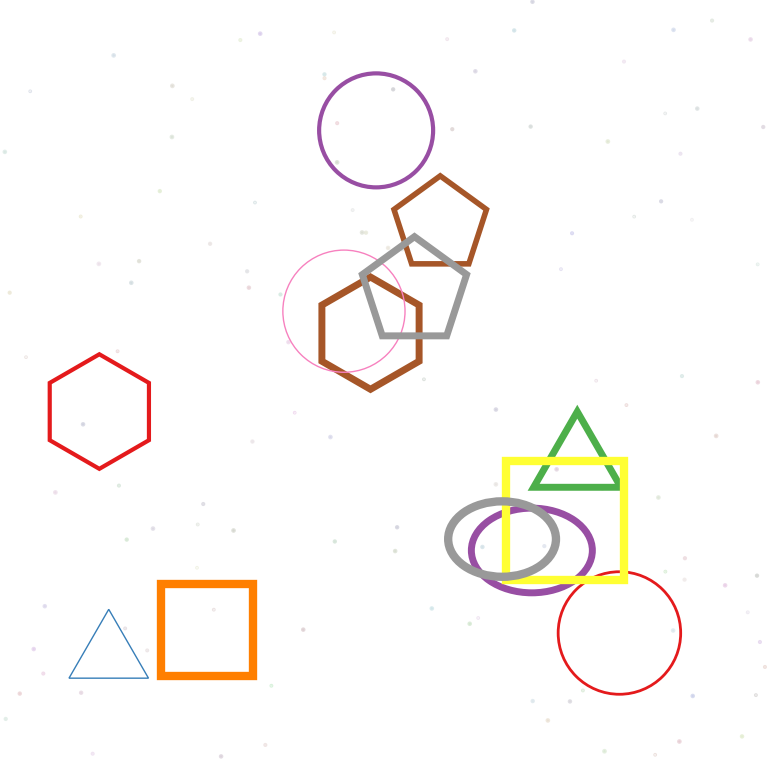[{"shape": "circle", "thickness": 1, "radius": 0.4, "center": [0.804, 0.178]}, {"shape": "hexagon", "thickness": 1.5, "radius": 0.37, "center": [0.129, 0.466]}, {"shape": "triangle", "thickness": 0.5, "radius": 0.3, "center": [0.141, 0.149]}, {"shape": "triangle", "thickness": 2.5, "radius": 0.33, "center": [0.75, 0.4]}, {"shape": "circle", "thickness": 1.5, "radius": 0.37, "center": [0.488, 0.831]}, {"shape": "oval", "thickness": 2.5, "radius": 0.39, "center": [0.691, 0.285]}, {"shape": "square", "thickness": 3, "radius": 0.3, "center": [0.269, 0.182]}, {"shape": "square", "thickness": 3, "radius": 0.38, "center": [0.734, 0.324]}, {"shape": "pentagon", "thickness": 2, "radius": 0.32, "center": [0.572, 0.708]}, {"shape": "hexagon", "thickness": 2.5, "radius": 0.36, "center": [0.481, 0.567]}, {"shape": "circle", "thickness": 0.5, "radius": 0.4, "center": [0.447, 0.596]}, {"shape": "pentagon", "thickness": 2.5, "radius": 0.36, "center": [0.538, 0.621]}, {"shape": "oval", "thickness": 3, "radius": 0.35, "center": [0.652, 0.3]}]